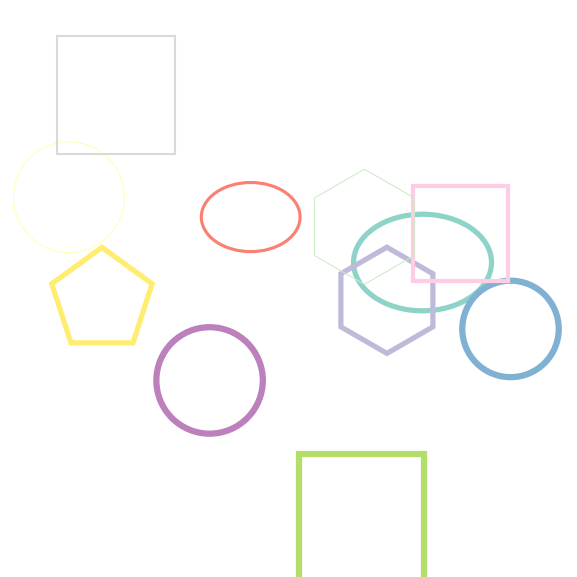[{"shape": "oval", "thickness": 2.5, "radius": 0.6, "center": [0.732, 0.545]}, {"shape": "circle", "thickness": 0.5, "radius": 0.48, "center": [0.119, 0.658]}, {"shape": "hexagon", "thickness": 2.5, "radius": 0.46, "center": [0.67, 0.479]}, {"shape": "oval", "thickness": 1.5, "radius": 0.43, "center": [0.434, 0.623]}, {"shape": "circle", "thickness": 3, "radius": 0.42, "center": [0.884, 0.43]}, {"shape": "square", "thickness": 3, "radius": 0.54, "center": [0.627, 0.104]}, {"shape": "square", "thickness": 2, "radius": 0.41, "center": [0.798, 0.595]}, {"shape": "square", "thickness": 1, "radius": 0.51, "center": [0.201, 0.834]}, {"shape": "circle", "thickness": 3, "radius": 0.46, "center": [0.363, 0.34]}, {"shape": "hexagon", "thickness": 0.5, "radius": 0.5, "center": [0.631, 0.607]}, {"shape": "pentagon", "thickness": 2.5, "radius": 0.46, "center": [0.177, 0.479]}]